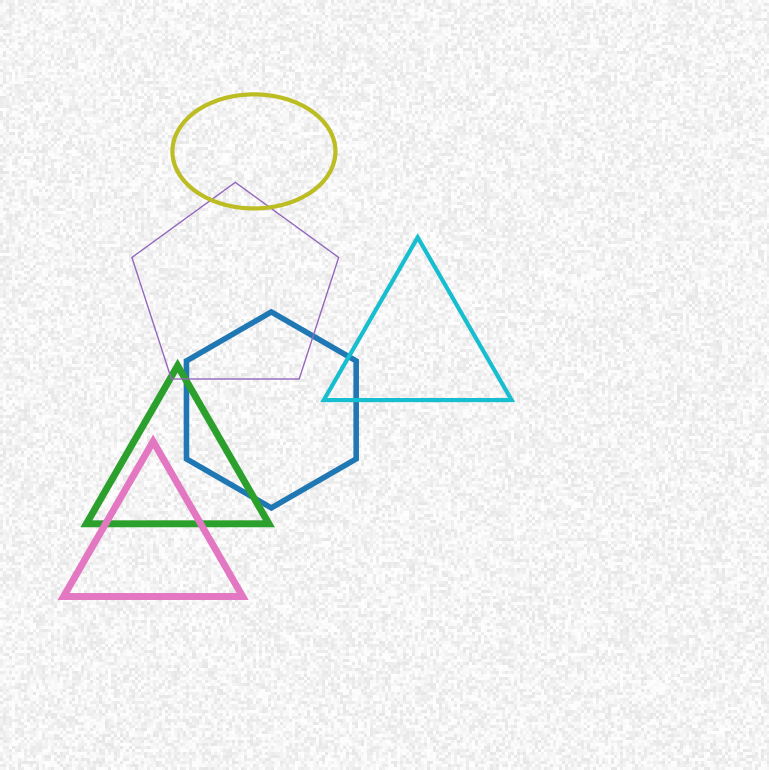[{"shape": "hexagon", "thickness": 2, "radius": 0.64, "center": [0.352, 0.468]}, {"shape": "triangle", "thickness": 2.5, "radius": 0.68, "center": [0.231, 0.388]}, {"shape": "pentagon", "thickness": 0.5, "radius": 0.71, "center": [0.306, 0.622]}, {"shape": "triangle", "thickness": 2.5, "radius": 0.67, "center": [0.199, 0.292]}, {"shape": "oval", "thickness": 1.5, "radius": 0.53, "center": [0.33, 0.803]}, {"shape": "triangle", "thickness": 1.5, "radius": 0.7, "center": [0.542, 0.551]}]